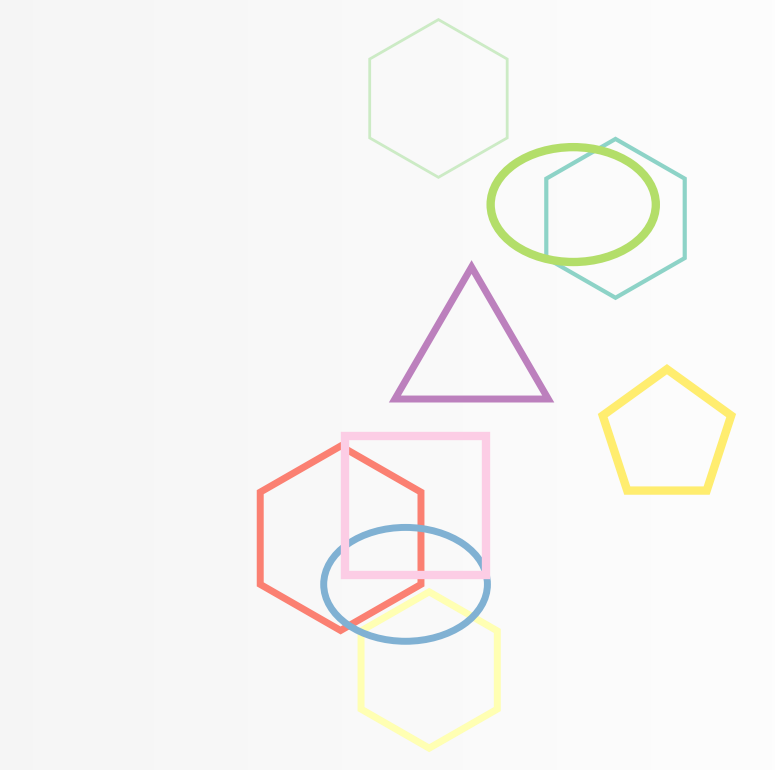[{"shape": "hexagon", "thickness": 1.5, "radius": 0.52, "center": [0.794, 0.716]}, {"shape": "hexagon", "thickness": 2.5, "radius": 0.51, "center": [0.554, 0.13]}, {"shape": "hexagon", "thickness": 2.5, "radius": 0.6, "center": [0.439, 0.301]}, {"shape": "oval", "thickness": 2.5, "radius": 0.53, "center": [0.523, 0.241]}, {"shape": "oval", "thickness": 3, "radius": 0.53, "center": [0.74, 0.734]}, {"shape": "square", "thickness": 3, "radius": 0.45, "center": [0.536, 0.344]}, {"shape": "triangle", "thickness": 2.5, "radius": 0.57, "center": [0.608, 0.539]}, {"shape": "hexagon", "thickness": 1, "radius": 0.51, "center": [0.566, 0.872]}, {"shape": "pentagon", "thickness": 3, "radius": 0.44, "center": [0.861, 0.433]}]